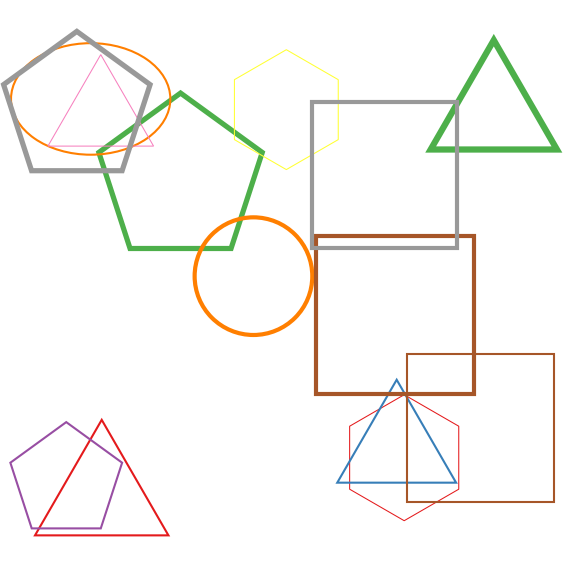[{"shape": "hexagon", "thickness": 0.5, "radius": 0.55, "center": [0.7, 0.207]}, {"shape": "triangle", "thickness": 1, "radius": 0.67, "center": [0.176, 0.139]}, {"shape": "triangle", "thickness": 1, "radius": 0.59, "center": [0.687, 0.223]}, {"shape": "triangle", "thickness": 3, "radius": 0.63, "center": [0.855, 0.803]}, {"shape": "pentagon", "thickness": 2.5, "radius": 0.74, "center": [0.313, 0.689]}, {"shape": "pentagon", "thickness": 1, "radius": 0.51, "center": [0.115, 0.166]}, {"shape": "oval", "thickness": 1, "radius": 0.69, "center": [0.157, 0.828]}, {"shape": "circle", "thickness": 2, "radius": 0.51, "center": [0.439, 0.521]}, {"shape": "hexagon", "thickness": 0.5, "radius": 0.52, "center": [0.496, 0.809]}, {"shape": "square", "thickness": 2, "radius": 0.68, "center": [0.684, 0.454]}, {"shape": "square", "thickness": 1, "radius": 0.64, "center": [0.832, 0.258]}, {"shape": "triangle", "thickness": 0.5, "radius": 0.53, "center": [0.174, 0.799]}, {"shape": "pentagon", "thickness": 2.5, "radius": 0.67, "center": [0.133, 0.811]}, {"shape": "square", "thickness": 2, "radius": 0.63, "center": [0.666, 0.696]}]